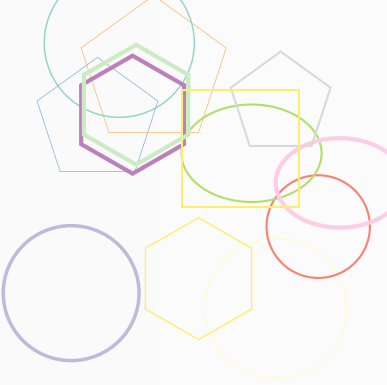[{"shape": "circle", "thickness": 1, "radius": 0.97, "center": [0.308, 0.889]}, {"shape": "circle", "thickness": 0.5, "radius": 0.92, "center": [0.712, 0.198]}, {"shape": "circle", "thickness": 2.5, "radius": 0.88, "center": [0.184, 0.239]}, {"shape": "circle", "thickness": 1.5, "radius": 0.67, "center": [0.821, 0.411]}, {"shape": "pentagon", "thickness": 0.5, "radius": 0.82, "center": [0.252, 0.687]}, {"shape": "pentagon", "thickness": 0.5, "radius": 0.98, "center": [0.397, 0.815]}, {"shape": "oval", "thickness": 1.5, "radius": 0.9, "center": [0.649, 0.602]}, {"shape": "oval", "thickness": 3, "radius": 0.83, "center": [0.877, 0.525]}, {"shape": "pentagon", "thickness": 1.5, "radius": 0.68, "center": [0.724, 0.73]}, {"shape": "hexagon", "thickness": 3, "radius": 0.77, "center": [0.342, 0.702]}, {"shape": "hexagon", "thickness": 3, "radius": 0.78, "center": [0.351, 0.728]}, {"shape": "square", "thickness": 1.5, "radius": 0.76, "center": [0.621, 0.615]}, {"shape": "hexagon", "thickness": 1, "radius": 0.79, "center": [0.512, 0.276]}]